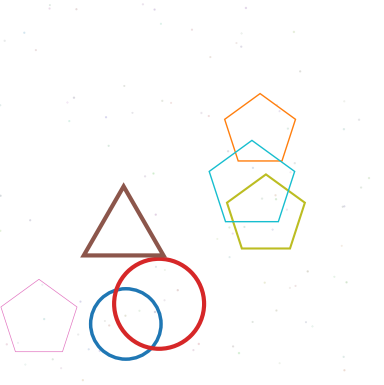[{"shape": "circle", "thickness": 2.5, "radius": 0.46, "center": [0.327, 0.159]}, {"shape": "pentagon", "thickness": 1, "radius": 0.48, "center": [0.676, 0.66]}, {"shape": "circle", "thickness": 3, "radius": 0.58, "center": [0.413, 0.211]}, {"shape": "triangle", "thickness": 3, "radius": 0.6, "center": [0.321, 0.396]}, {"shape": "pentagon", "thickness": 0.5, "radius": 0.52, "center": [0.101, 0.171]}, {"shape": "pentagon", "thickness": 1.5, "radius": 0.53, "center": [0.691, 0.441]}, {"shape": "pentagon", "thickness": 1, "radius": 0.58, "center": [0.654, 0.519]}]